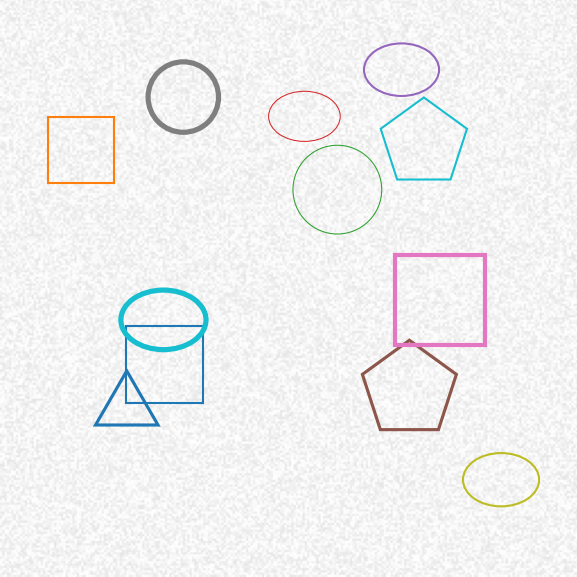[{"shape": "square", "thickness": 1, "radius": 0.33, "center": [0.285, 0.368]}, {"shape": "triangle", "thickness": 1.5, "radius": 0.31, "center": [0.22, 0.294]}, {"shape": "square", "thickness": 1, "radius": 0.29, "center": [0.141, 0.74]}, {"shape": "circle", "thickness": 0.5, "radius": 0.38, "center": [0.584, 0.671]}, {"shape": "oval", "thickness": 0.5, "radius": 0.31, "center": [0.527, 0.798]}, {"shape": "oval", "thickness": 1, "radius": 0.32, "center": [0.695, 0.878]}, {"shape": "pentagon", "thickness": 1.5, "radius": 0.43, "center": [0.709, 0.324]}, {"shape": "square", "thickness": 2, "radius": 0.39, "center": [0.762, 0.48]}, {"shape": "circle", "thickness": 2.5, "radius": 0.3, "center": [0.317, 0.831]}, {"shape": "oval", "thickness": 1, "radius": 0.33, "center": [0.868, 0.168]}, {"shape": "oval", "thickness": 2.5, "radius": 0.37, "center": [0.283, 0.445]}, {"shape": "pentagon", "thickness": 1, "radius": 0.39, "center": [0.734, 0.752]}]